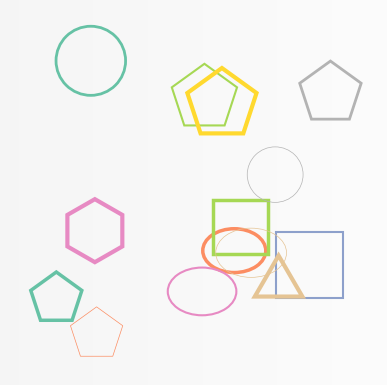[{"shape": "pentagon", "thickness": 2.5, "radius": 0.35, "center": [0.145, 0.224]}, {"shape": "circle", "thickness": 2, "radius": 0.45, "center": [0.234, 0.842]}, {"shape": "oval", "thickness": 2.5, "radius": 0.41, "center": [0.605, 0.349]}, {"shape": "pentagon", "thickness": 0.5, "radius": 0.35, "center": [0.249, 0.132]}, {"shape": "square", "thickness": 1.5, "radius": 0.43, "center": [0.798, 0.311]}, {"shape": "oval", "thickness": 1.5, "radius": 0.44, "center": [0.521, 0.243]}, {"shape": "hexagon", "thickness": 3, "radius": 0.41, "center": [0.245, 0.401]}, {"shape": "pentagon", "thickness": 1.5, "radius": 0.44, "center": [0.528, 0.746]}, {"shape": "square", "thickness": 2.5, "radius": 0.35, "center": [0.62, 0.41]}, {"shape": "pentagon", "thickness": 3, "radius": 0.47, "center": [0.573, 0.729]}, {"shape": "triangle", "thickness": 3, "radius": 0.35, "center": [0.719, 0.265]}, {"shape": "oval", "thickness": 0.5, "radius": 0.46, "center": [0.648, 0.343]}, {"shape": "circle", "thickness": 0.5, "radius": 0.36, "center": [0.71, 0.546]}, {"shape": "pentagon", "thickness": 2, "radius": 0.42, "center": [0.853, 0.758]}]